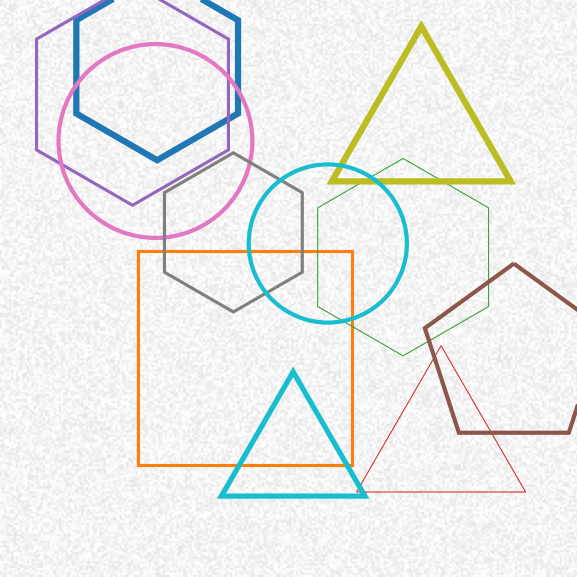[{"shape": "hexagon", "thickness": 3, "radius": 0.81, "center": [0.272, 0.883]}, {"shape": "square", "thickness": 1.5, "radius": 0.92, "center": [0.424, 0.379]}, {"shape": "hexagon", "thickness": 0.5, "radius": 0.85, "center": [0.698, 0.554]}, {"shape": "triangle", "thickness": 0.5, "radius": 0.84, "center": [0.764, 0.232]}, {"shape": "hexagon", "thickness": 1.5, "radius": 0.96, "center": [0.229, 0.836]}, {"shape": "pentagon", "thickness": 2, "radius": 0.81, "center": [0.89, 0.381]}, {"shape": "circle", "thickness": 2, "radius": 0.84, "center": [0.269, 0.755]}, {"shape": "hexagon", "thickness": 1.5, "radius": 0.69, "center": [0.404, 0.597]}, {"shape": "triangle", "thickness": 3, "radius": 0.89, "center": [0.73, 0.774]}, {"shape": "triangle", "thickness": 2.5, "radius": 0.72, "center": [0.508, 0.212]}, {"shape": "circle", "thickness": 2, "radius": 0.68, "center": [0.568, 0.577]}]